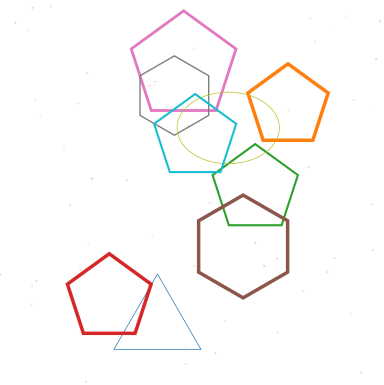[{"shape": "triangle", "thickness": 0.5, "radius": 0.65, "center": [0.409, 0.158]}, {"shape": "pentagon", "thickness": 2.5, "radius": 0.55, "center": [0.748, 0.724]}, {"shape": "pentagon", "thickness": 1.5, "radius": 0.58, "center": [0.663, 0.509]}, {"shape": "pentagon", "thickness": 2.5, "radius": 0.57, "center": [0.284, 0.227]}, {"shape": "hexagon", "thickness": 2.5, "radius": 0.67, "center": [0.632, 0.36]}, {"shape": "pentagon", "thickness": 2, "radius": 0.72, "center": [0.477, 0.829]}, {"shape": "hexagon", "thickness": 1, "radius": 0.52, "center": [0.453, 0.752]}, {"shape": "oval", "thickness": 0.5, "radius": 0.66, "center": [0.593, 0.668]}, {"shape": "pentagon", "thickness": 1.5, "radius": 0.56, "center": [0.507, 0.644]}]